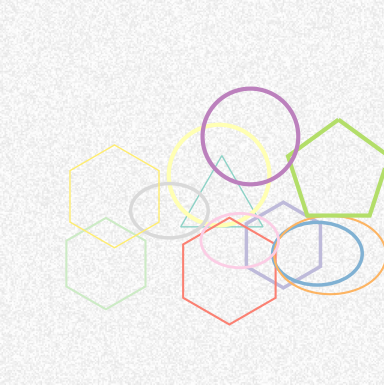[{"shape": "triangle", "thickness": 1, "radius": 0.62, "center": [0.576, 0.472]}, {"shape": "circle", "thickness": 3, "radius": 0.65, "center": [0.569, 0.545]}, {"shape": "hexagon", "thickness": 2.5, "radius": 0.56, "center": [0.736, 0.363]}, {"shape": "hexagon", "thickness": 1.5, "radius": 0.69, "center": [0.596, 0.296]}, {"shape": "oval", "thickness": 2.5, "radius": 0.58, "center": [0.825, 0.341]}, {"shape": "oval", "thickness": 1.5, "radius": 0.73, "center": [0.858, 0.338]}, {"shape": "pentagon", "thickness": 3, "radius": 0.69, "center": [0.879, 0.552]}, {"shape": "oval", "thickness": 2, "radius": 0.5, "center": [0.623, 0.375]}, {"shape": "oval", "thickness": 2.5, "radius": 0.5, "center": [0.44, 0.453]}, {"shape": "circle", "thickness": 3, "radius": 0.62, "center": [0.65, 0.646]}, {"shape": "hexagon", "thickness": 1.5, "radius": 0.59, "center": [0.275, 0.315]}, {"shape": "hexagon", "thickness": 1, "radius": 0.67, "center": [0.297, 0.49]}]